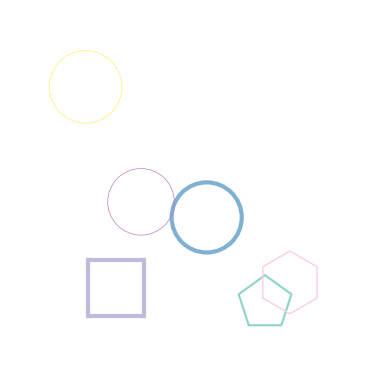[{"shape": "pentagon", "thickness": 1.5, "radius": 0.36, "center": [0.688, 0.213]}, {"shape": "square", "thickness": 3, "radius": 0.36, "center": [0.301, 0.251]}, {"shape": "circle", "thickness": 3, "radius": 0.46, "center": [0.537, 0.435]}, {"shape": "hexagon", "thickness": 1, "radius": 0.41, "center": [0.753, 0.266]}, {"shape": "circle", "thickness": 0.5, "radius": 0.43, "center": [0.366, 0.476]}, {"shape": "circle", "thickness": 0.5, "radius": 0.47, "center": [0.223, 0.774]}]